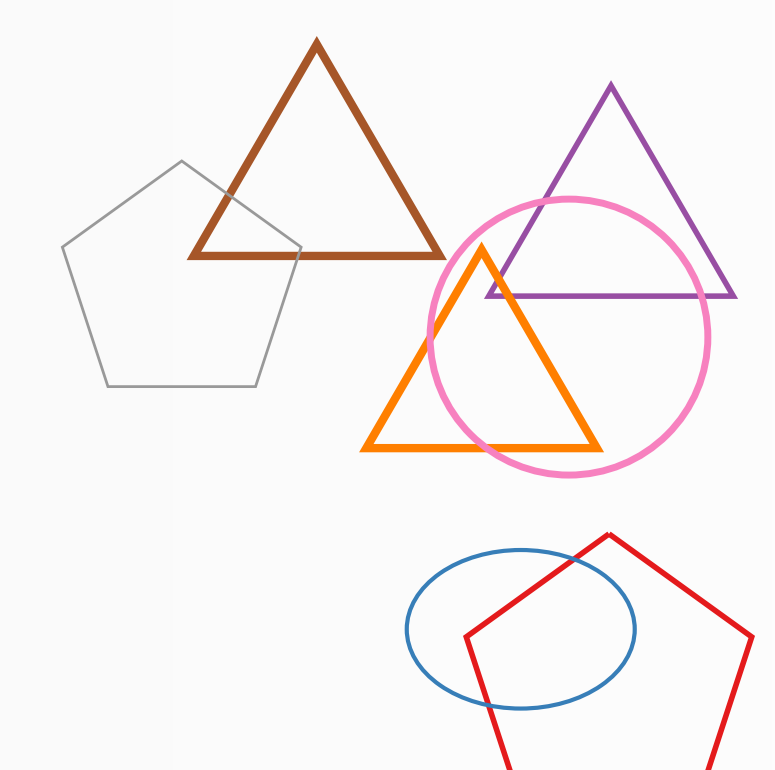[{"shape": "pentagon", "thickness": 2, "radius": 0.97, "center": [0.786, 0.113]}, {"shape": "oval", "thickness": 1.5, "radius": 0.74, "center": [0.672, 0.183]}, {"shape": "triangle", "thickness": 2, "radius": 0.91, "center": [0.788, 0.707]}, {"shape": "triangle", "thickness": 3, "radius": 0.86, "center": [0.621, 0.504]}, {"shape": "triangle", "thickness": 3, "radius": 0.92, "center": [0.409, 0.759]}, {"shape": "circle", "thickness": 2.5, "radius": 0.9, "center": [0.734, 0.562]}, {"shape": "pentagon", "thickness": 1, "radius": 0.81, "center": [0.235, 0.629]}]